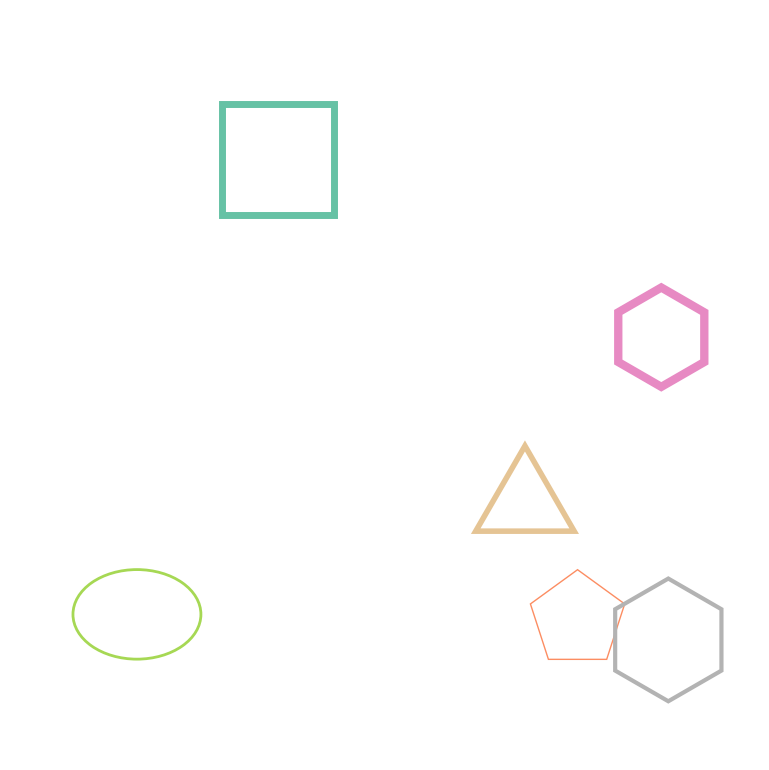[{"shape": "square", "thickness": 2.5, "radius": 0.36, "center": [0.361, 0.793]}, {"shape": "pentagon", "thickness": 0.5, "radius": 0.32, "center": [0.75, 0.196]}, {"shape": "hexagon", "thickness": 3, "radius": 0.32, "center": [0.859, 0.562]}, {"shape": "oval", "thickness": 1, "radius": 0.42, "center": [0.178, 0.202]}, {"shape": "triangle", "thickness": 2, "radius": 0.37, "center": [0.682, 0.347]}, {"shape": "hexagon", "thickness": 1.5, "radius": 0.4, "center": [0.868, 0.169]}]